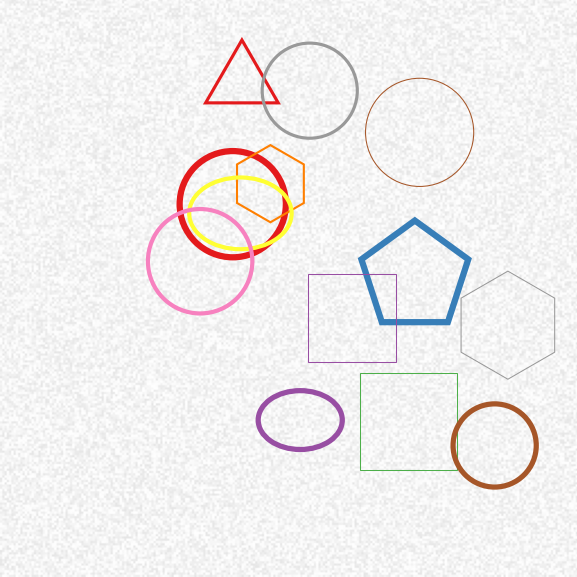[{"shape": "circle", "thickness": 3, "radius": 0.46, "center": [0.403, 0.646]}, {"shape": "triangle", "thickness": 1.5, "radius": 0.36, "center": [0.419, 0.857]}, {"shape": "pentagon", "thickness": 3, "radius": 0.49, "center": [0.718, 0.52]}, {"shape": "square", "thickness": 0.5, "radius": 0.42, "center": [0.707, 0.269]}, {"shape": "square", "thickness": 0.5, "radius": 0.38, "center": [0.609, 0.448]}, {"shape": "oval", "thickness": 2.5, "radius": 0.36, "center": [0.52, 0.272]}, {"shape": "hexagon", "thickness": 1, "radius": 0.33, "center": [0.468, 0.681]}, {"shape": "oval", "thickness": 2, "radius": 0.44, "center": [0.416, 0.63]}, {"shape": "circle", "thickness": 2.5, "radius": 0.36, "center": [0.857, 0.228]}, {"shape": "circle", "thickness": 0.5, "radius": 0.47, "center": [0.727, 0.77]}, {"shape": "circle", "thickness": 2, "radius": 0.45, "center": [0.347, 0.547]}, {"shape": "circle", "thickness": 1.5, "radius": 0.41, "center": [0.536, 0.842]}, {"shape": "hexagon", "thickness": 0.5, "radius": 0.47, "center": [0.879, 0.436]}]